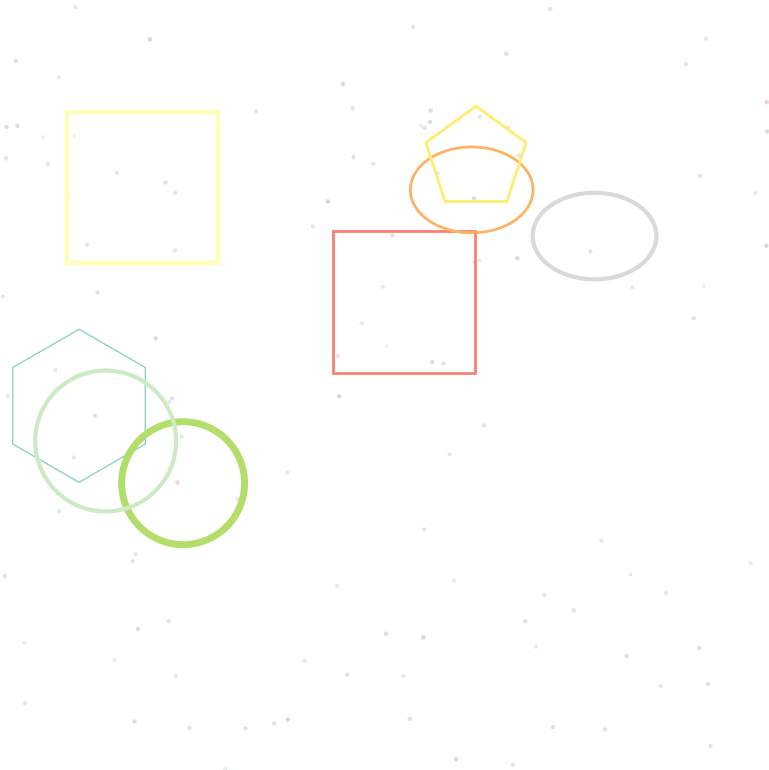[{"shape": "hexagon", "thickness": 0.5, "radius": 0.5, "center": [0.103, 0.473]}, {"shape": "square", "thickness": 1.5, "radius": 0.49, "center": [0.185, 0.756]}, {"shape": "square", "thickness": 1, "radius": 0.46, "center": [0.525, 0.608]}, {"shape": "oval", "thickness": 1, "radius": 0.4, "center": [0.613, 0.753]}, {"shape": "circle", "thickness": 2.5, "radius": 0.4, "center": [0.238, 0.372]}, {"shape": "oval", "thickness": 1.5, "radius": 0.4, "center": [0.772, 0.693]}, {"shape": "circle", "thickness": 1.5, "radius": 0.46, "center": [0.137, 0.427]}, {"shape": "pentagon", "thickness": 1, "radius": 0.34, "center": [0.618, 0.794]}]